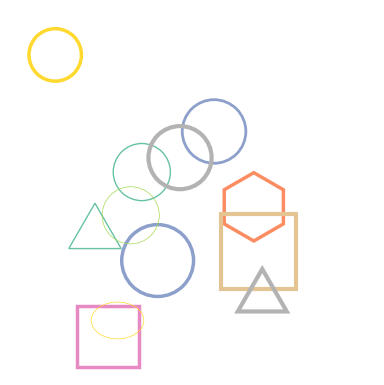[{"shape": "triangle", "thickness": 1, "radius": 0.39, "center": [0.247, 0.394]}, {"shape": "circle", "thickness": 1, "radius": 0.37, "center": [0.368, 0.553]}, {"shape": "hexagon", "thickness": 2.5, "radius": 0.44, "center": [0.659, 0.463]}, {"shape": "circle", "thickness": 2, "radius": 0.41, "center": [0.556, 0.659]}, {"shape": "circle", "thickness": 2.5, "radius": 0.47, "center": [0.409, 0.323]}, {"shape": "square", "thickness": 2.5, "radius": 0.4, "center": [0.281, 0.126]}, {"shape": "circle", "thickness": 0.5, "radius": 0.37, "center": [0.339, 0.441]}, {"shape": "oval", "thickness": 0.5, "radius": 0.34, "center": [0.305, 0.168]}, {"shape": "circle", "thickness": 2.5, "radius": 0.34, "center": [0.143, 0.857]}, {"shape": "square", "thickness": 3, "radius": 0.48, "center": [0.672, 0.347]}, {"shape": "triangle", "thickness": 3, "radius": 0.37, "center": [0.681, 0.228]}, {"shape": "circle", "thickness": 3, "radius": 0.41, "center": [0.468, 0.591]}]